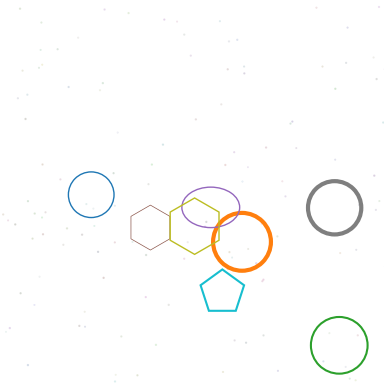[{"shape": "circle", "thickness": 1, "radius": 0.3, "center": [0.237, 0.494]}, {"shape": "circle", "thickness": 3, "radius": 0.38, "center": [0.629, 0.372]}, {"shape": "circle", "thickness": 1.5, "radius": 0.37, "center": [0.881, 0.103]}, {"shape": "oval", "thickness": 1, "radius": 0.38, "center": [0.547, 0.461]}, {"shape": "hexagon", "thickness": 0.5, "radius": 0.29, "center": [0.391, 0.409]}, {"shape": "circle", "thickness": 3, "radius": 0.35, "center": [0.869, 0.46]}, {"shape": "hexagon", "thickness": 1, "radius": 0.37, "center": [0.505, 0.413]}, {"shape": "pentagon", "thickness": 1.5, "radius": 0.3, "center": [0.577, 0.241]}]